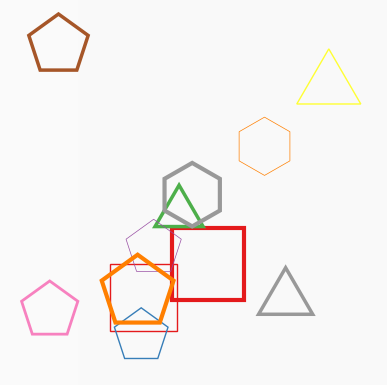[{"shape": "square", "thickness": 1, "radius": 0.44, "center": [0.37, 0.228]}, {"shape": "square", "thickness": 3, "radius": 0.46, "center": [0.537, 0.314]}, {"shape": "pentagon", "thickness": 1, "radius": 0.36, "center": [0.364, 0.128]}, {"shape": "triangle", "thickness": 2.5, "radius": 0.36, "center": [0.462, 0.447]}, {"shape": "pentagon", "thickness": 0.5, "radius": 0.37, "center": [0.397, 0.356]}, {"shape": "hexagon", "thickness": 0.5, "radius": 0.38, "center": [0.683, 0.62]}, {"shape": "pentagon", "thickness": 3, "radius": 0.49, "center": [0.355, 0.241]}, {"shape": "triangle", "thickness": 1, "radius": 0.48, "center": [0.849, 0.778]}, {"shape": "pentagon", "thickness": 2.5, "radius": 0.4, "center": [0.151, 0.883]}, {"shape": "pentagon", "thickness": 2, "radius": 0.38, "center": [0.128, 0.194]}, {"shape": "hexagon", "thickness": 3, "radius": 0.41, "center": [0.496, 0.494]}, {"shape": "triangle", "thickness": 2.5, "radius": 0.4, "center": [0.737, 0.224]}]